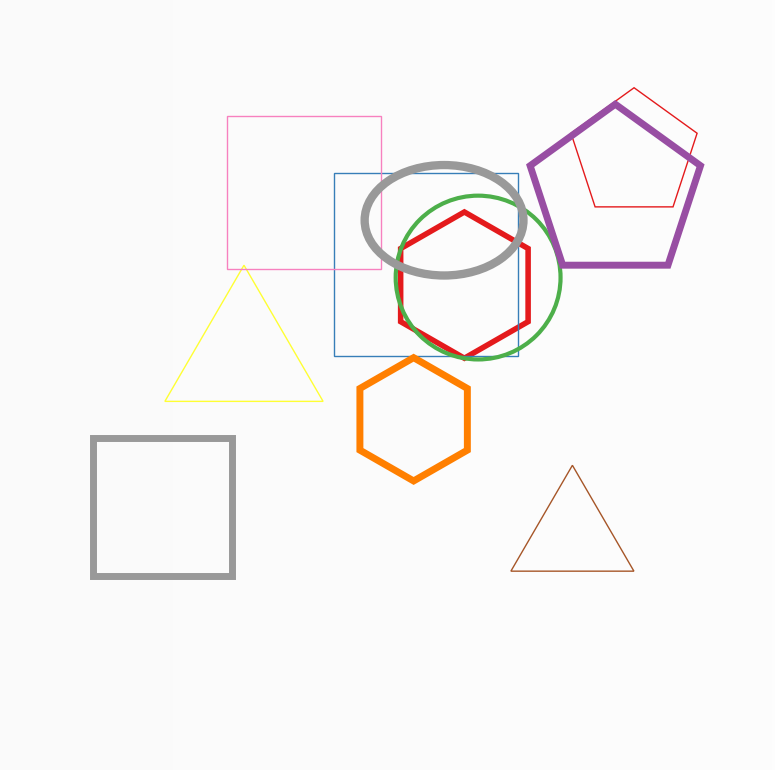[{"shape": "hexagon", "thickness": 2, "radius": 0.47, "center": [0.599, 0.63]}, {"shape": "pentagon", "thickness": 0.5, "radius": 0.43, "center": [0.818, 0.801]}, {"shape": "square", "thickness": 0.5, "radius": 0.59, "center": [0.55, 0.656]}, {"shape": "circle", "thickness": 1.5, "radius": 0.53, "center": [0.617, 0.64]}, {"shape": "pentagon", "thickness": 2.5, "radius": 0.58, "center": [0.794, 0.749]}, {"shape": "hexagon", "thickness": 2.5, "radius": 0.4, "center": [0.534, 0.455]}, {"shape": "triangle", "thickness": 0.5, "radius": 0.59, "center": [0.315, 0.538]}, {"shape": "triangle", "thickness": 0.5, "radius": 0.46, "center": [0.739, 0.304]}, {"shape": "square", "thickness": 0.5, "radius": 0.5, "center": [0.393, 0.75]}, {"shape": "oval", "thickness": 3, "radius": 0.51, "center": [0.573, 0.714]}, {"shape": "square", "thickness": 2.5, "radius": 0.45, "center": [0.21, 0.342]}]